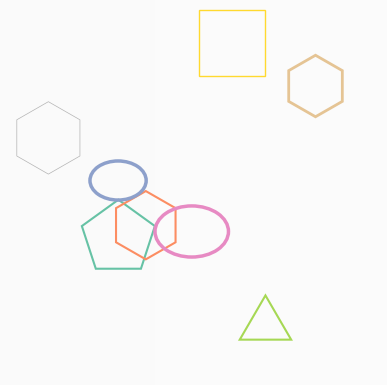[{"shape": "pentagon", "thickness": 1.5, "radius": 0.5, "center": [0.305, 0.382]}, {"shape": "hexagon", "thickness": 1.5, "radius": 0.44, "center": [0.376, 0.415]}, {"shape": "oval", "thickness": 2.5, "radius": 0.36, "center": [0.305, 0.531]}, {"shape": "oval", "thickness": 2.5, "radius": 0.47, "center": [0.495, 0.399]}, {"shape": "triangle", "thickness": 1.5, "radius": 0.38, "center": [0.685, 0.156]}, {"shape": "square", "thickness": 1, "radius": 0.42, "center": [0.599, 0.888]}, {"shape": "hexagon", "thickness": 2, "radius": 0.4, "center": [0.814, 0.777]}, {"shape": "hexagon", "thickness": 0.5, "radius": 0.47, "center": [0.125, 0.642]}]